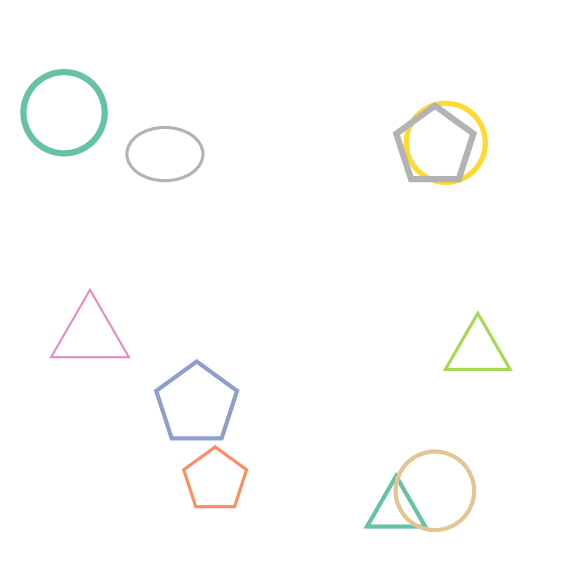[{"shape": "triangle", "thickness": 2, "radius": 0.29, "center": [0.686, 0.117]}, {"shape": "circle", "thickness": 3, "radius": 0.35, "center": [0.111, 0.804]}, {"shape": "pentagon", "thickness": 1.5, "radius": 0.29, "center": [0.373, 0.168]}, {"shape": "pentagon", "thickness": 2, "radius": 0.37, "center": [0.341, 0.3]}, {"shape": "triangle", "thickness": 1, "radius": 0.39, "center": [0.156, 0.419]}, {"shape": "triangle", "thickness": 1.5, "radius": 0.32, "center": [0.827, 0.392]}, {"shape": "circle", "thickness": 2.5, "radius": 0.34, "center": [0.772, 0.752]}, {"shape": "circle", "thickness": 2, "radius": 0.34, "center": [0.753, 0.149]}, {"shape": "pentagon", "thickness": 3, "radius": 0.35, "center": [0.753, 0.746]}, {"shape": "oval", "thickness": 1.5, "radius": 0.33, "center": [0.286, 0.732]}]